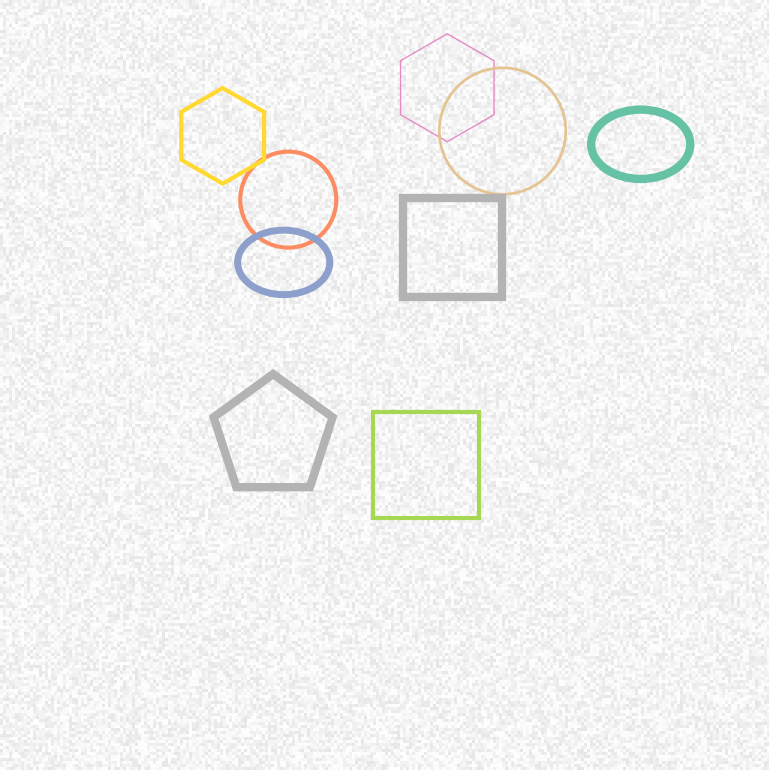[{"shape": "oval", "thickness": 3, "radius": 0.32, "center": [0.832, 0.813]}, {"shape": "circle", "thickness": 1.5, "radius": 0.31, "center": [0.374, 0.741]}, {"shape": "oval", "thickness": 2.5, "radius": 0.3, "center": [0.368, 0.659]}, {"shape": "hexagon", "thickness": 0.5, "radius": 0.35, "center": [0.581, 0.886]}, {"shape": "square", "thickness": 1.5, "radius": 0.35, "center": [0.553, 0.396]}, {"shape": "hexagon", "thickness": 1.5, "radius": 0.31, "center": [0.289, 0.824]}, {"shape": "circle", "thickness": 1, "radius": 0.41, "center": [0.653, 0.83]}, {"shape": "square", "thickness": 3, "radius": 0.32, "center": [0.588, 0.678]}, {"shape": "pentagon", "thickness": 3, "radius": 0.41, "center": [0.355, 0.433]}]